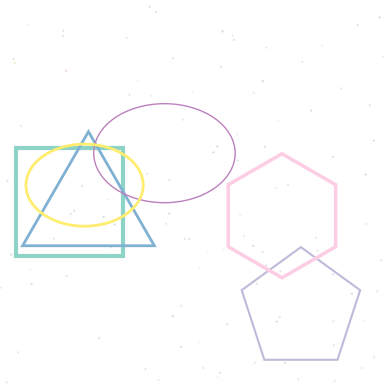[{"shape": "square", "thickness": 3, "radius": 0.7, "center": [0.18, 0.476]}, {"shape": "pentagon", "thickness": 1.5, "radius": 0.81, "center": [0.782, 0.196]}, {"shape": "triangle", "thickness": 2, "radius": 0.99, "center": [0.23, 0.46]}, {"shape": "hexagon", "thickness": 2.5, "radius": 0.81, "center": [0.732, 0.44]}, {"shape": "oval", "thickness": 1, "radius": 0.92, "center": [0.427, 0.602]}, {"shape": "oval", "thickness": 2, "radius": 0.76, "center": [0.22, 0.519]}]